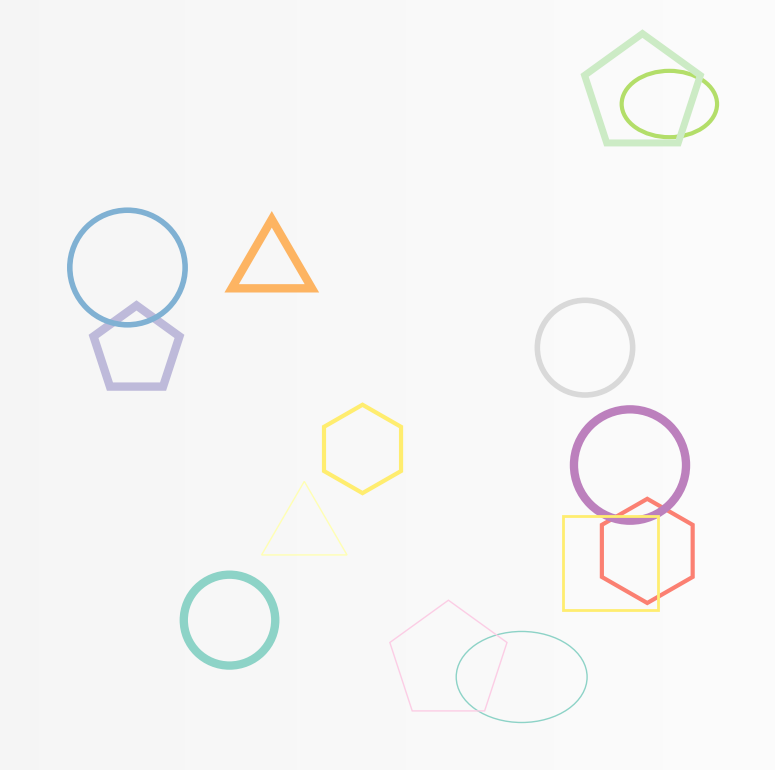[{"shape": "circle", "thickness": 3, "radius": 0.3, "center": [0.296, 0.195]}, {"shape": "oval", "thickness": 0.5, "radius": 0.42, "center": [0.673, 0.121]}, {"shape": "triangle", "thickness": 0.5, "radius": 0.32, "center": [0.393, 0.311]}, {"shape": "pentagon", "thickness": 3, "radius": 0.29, "center": [0.176, 0.545]}, {"shape": "hexagon", "thickness": 1.5, "radius": 0.34, "center": [0.835, 0.285]}, {"shape": "circle", "thickness": 2, "radius": 0.37, "center": [0.164, 0.653]}, {"shape": "triangle", "thickness": 3, "radius": 0.3, "center": [0.351, 0.655]}, {"shape": "oval", "thickness": 1.5, "radius": 0.31, "center": [0.864, 0.865]}, {"shape": "pentagon", "thickness": 0.5, "radius": 0.4, "center": [0.579, 0.141]}, {"shape": "circle", "thickness": 2, "radius": 0.31, "center": [0.755, 0.549]}, {"shape": "circle", "thickness": 3, "radius": 0.36, "center": [0.813, 0.396]}, {"shape": "pentagon", "thickness": 2.5, "radius": 0.39, "center": [0.829, 0.878]}, {"shape": "hexagon", "thickness": 1.5, "radius": 0.29, "center": [0.468, 0.417]}, {"shape": "square", "thickness": 1, "radius": 0.31, "center": [0.788, 0.269]}]